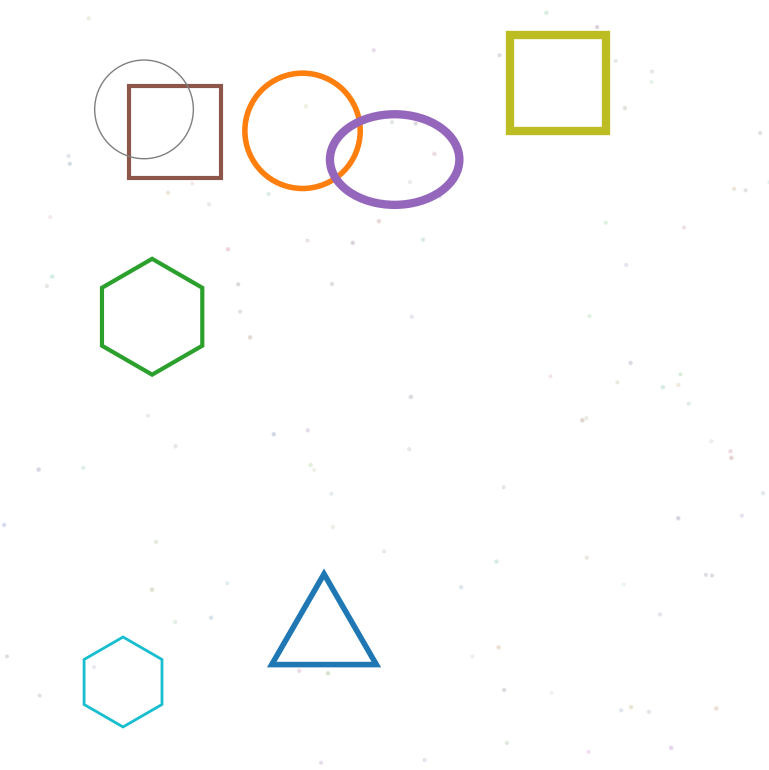[{"shape": "triangle", "thickness": 2, "radius": 0.39, "center": [0.421, 0.176]}, {"shape": "circle", "thickness": 2, "radius": 0.37, "center": [0.393, 0.83]}, {"shape": "hexagon", "thickness": 1.5, "radius": 0.38, "center": [0.198, 0.589]}, {"shape": "oval", "thickness": 3, "radius": 0.42, "center": [0.513, 0.793]}, {"shape": "square", "thickness": 1.5, "radius": 0.3, "center": [0.227, 0.828]}, {"shape": "circle", "thickness": 0.5, "radius": 0.32, "center": [0.187, 0.858]}, {"shape": "square", "thickness": 3, "radius": 0.31, "center": [0.725, 0.893]}, {"shape": "hexagon", "thickness": 1, "radius": 0.29, "center": [0.16, 0.114]}]